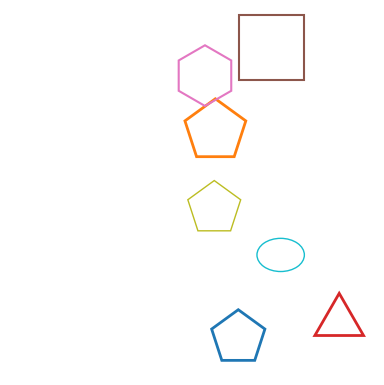[{"shape": "pentagon", "thickness": 2, "radius": 0.36, "center": [0.619, 0.123]}, {"shape": "pentagon", "thickness": 2, "radius": 0.42, "center": [0.559, 0.66]}, {"shape": "triangle", "thickness": 2, "radius": 0.36, "center": [0.881, 0.165]}, {"shape": "square", "thickness": 1.5, "radius": 0.42, "center": [0.704, 0.878]}, {"shape": "hexagon", "thickness": 1.5, "radius": 0.39, "center": [0.532, 0.804]}, {"shape": "pentagon", "thickness": 1, "radius": 0.36, "center": [0.557, 0.459]}, {"shape": "oval", "thickness": 1, "radius": 0.31, "center": [0.729, 0.338]}]